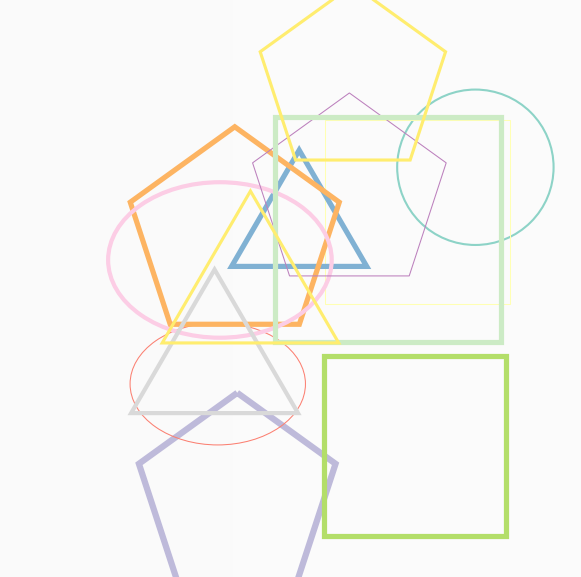[{"shape": "circle", "thickness": 1, "radius": 0.67, "center": [0.818, 0.709]}, {"shape": "square", "thickness": 0.5, "radius": 0.8, "center": [0.719, 0.632]}, {"shape": "pentagon", "thickness": 3, "radius": 0.89, "center": [0.408, 0.141]}, {"shape": "oval", "thickness": 0.5, "radius": 0.75, "center": [0.375, 0.334]}, {"shape": "triangle", "thickness": 2.5, "radius": 0.67, "center": [0.515, 0.605]}, {"shape": "pentagon", "thickness": 2.5, "radius": 0.95, "center": [0.404, 0.591]}, {"shape": "square", "thickness": 2.5, "radius": 0.78, "center": [0.713, 0.227]}, {"shape": "oval", "thickness": 2, "radius": 0.96, "center": [0.378, 0.549]}, {"shape": "triangle", "thickness": 2, "radius": 0.83, "center": [0.369, 0.367]}, {"shape": "pentagon", "thickness": 0.5, "radius": 0.88, "center": [0.601, 0.663]}, {"shape": "square", "thickness": 2.5, "radius": 0.98, "center": [0.667, 0.601]}, {"shape": "triangle", "thickness": 1.5, "radius": 0.88, "center": [0.431, 0.493]}, {"shape": "pentagon", "thickness": 1.5, "radius": 0.84, "center": [0.607, 0.858]}]